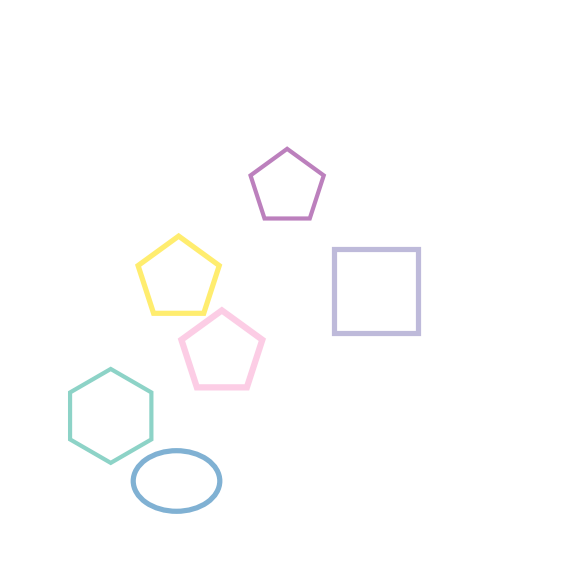[{"shape": "hexagon", "thickness": 2, "radius": 0.41, "center": [0.192, 0.279]}, {"shape": "square", "thickness": 2.5, "radius": 0.36, "center": [0.651, 0.496]}, {"shape": "oval", "thickness": 2.5, "radius": 0.37, "center": [0.306, 0.166]}, {"shape": "pentagon", "thickness": 3, "radius": 0.37, "center": [0.384, 0.388]}, {"shape": "pentagon", "thickness": 2, "radius": 0.33, "center": [0.497, 0.675]}, {"shape": "pentagon", "thickness": 2.5, "radius": 0.37, "center": [0.309, 0.516]}]